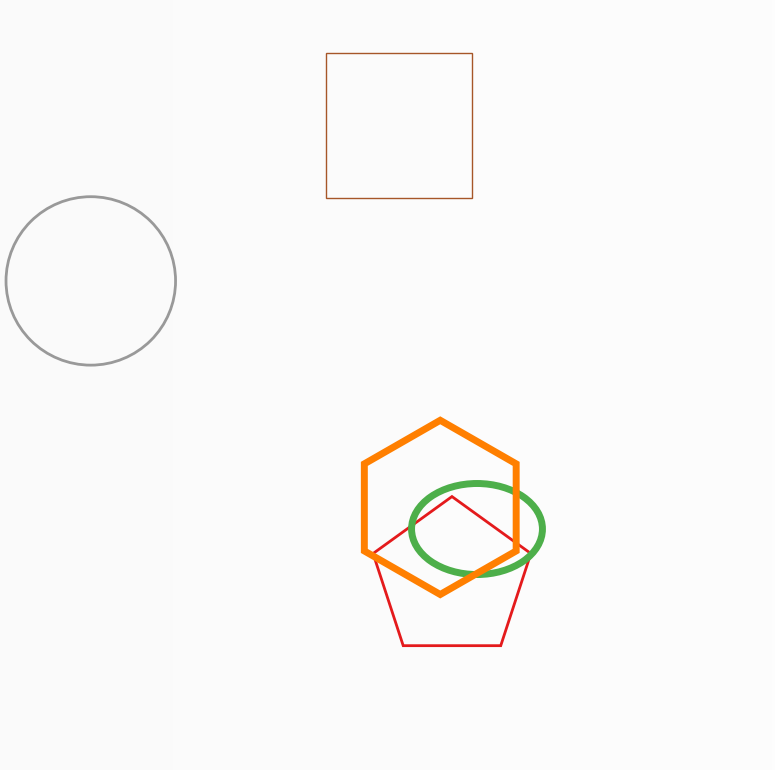[{"shape": "pentagon", "thickness": 1, "radius": 0.54, "center": [0.583, 0.248]}, {"shape": "oval", "thickness": 2.5, "radius": 0.42, "center": [0.615, 0.313]}, {"shape": "hexagon", "thickness": 2.5, "radius": 0.57, "center": [0.568, 0.341]}, {"shape": "square", "thickness": 0.5, "radius": 0.47, "center": [0.515, 0.837]}, {"shape": "circle", "thickness": 1, "radius": 0.55, "center": [0.117, 0.635]}]